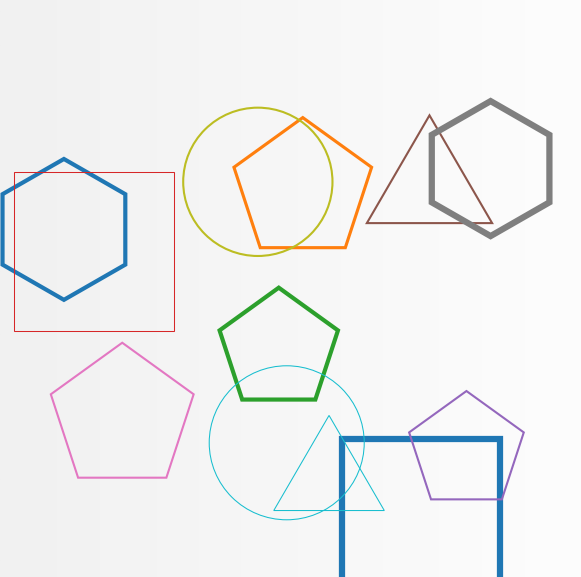[{"shape": "hexagon", "thickness": 2, "radius": 0.61, "center": [0.11, 0.602]}, {"shape": "square", "thickness": 3, "radius": 0.68, "center": [0.724, 0.103]}, {"shape": "pentagon", "thickness": 1.5, "radius": 0.62, "center": [0.521, 0.671]}, {"shape": "pentagon", "thickness": 2, "radius": 0.54, "center": [0.48, 0.394]}, {"shape": "square", "thickness": 0.5, "radius": 0.69, "center": [0.162, 0.563]}, {"shape": "pentagon", "thickness": 1, "radius": 0.52, "center": [0.802, 0.218]}, {"shape": "triangle", "thickness": 1, "radius": 0.62, "center": [0.739, 0.675]}, {"shape": "pentagon", "thickness": 1, "radius": 0.65, "center": [0.21, 0.276]}, {"shape": "hexagon", "thickness": 3, "radius": 0.58, "center": [0.844, 0.707]}, {"shape": "circle", "thickness": 1, "radius": 0.64, "center": [0.444, 0.684]}, {"shape": "triangle", "thickness": 0.5, "radius": 0.55, "center": [0.566, 0.17]}, {"shape": "circle", "thickness": 0.5, "radius": 0.67, "center": [0.493, 0.232]}]